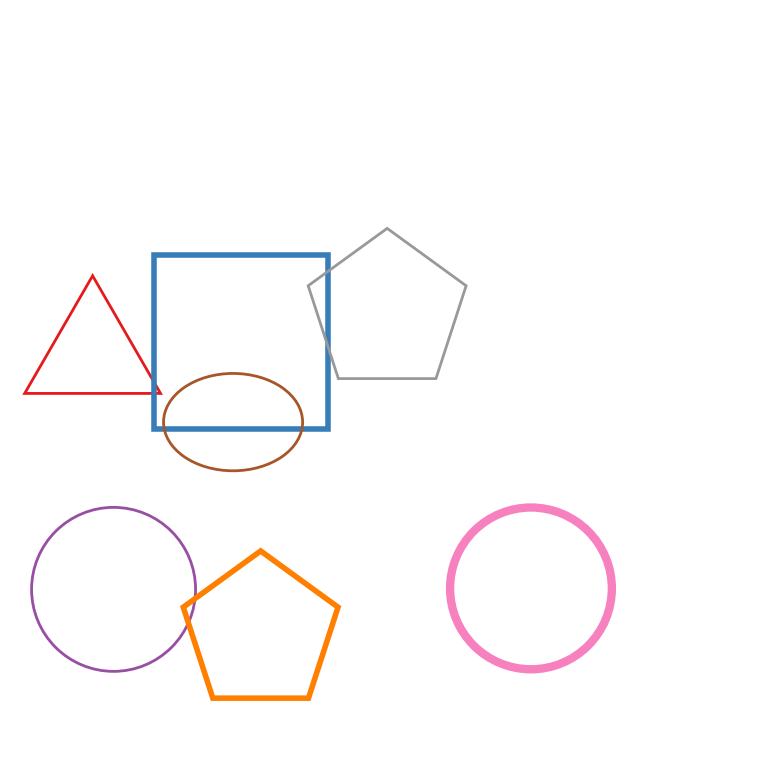[{"shape": "triangle", "thickness": 1, "radius": 0.51, "center": [0.12, 0.54]}, {"shape": "square", "thickness": 2, "radius": 0.57, "center": [0.313, 0.556]}, {"shape": "circle", "thickness": 1, "radius": 0.53, "center": [0.147, 0.235]}, {"shape": "pentagon", "thickness": 2, "radius": 0.53, "center": [0.339, 0.179]}, {"shape": "oval", "thickness": 1, "radius": 0.45, "center": [0.303, 0.452]}, {"shape": "circle", "thickness": 3, "radius": 0.53, "center": [0.69, 0.236]}, {"shape": "pentagon", "thickness": 1, "radius": 0.54, "center": [0.503, 0.596]}]